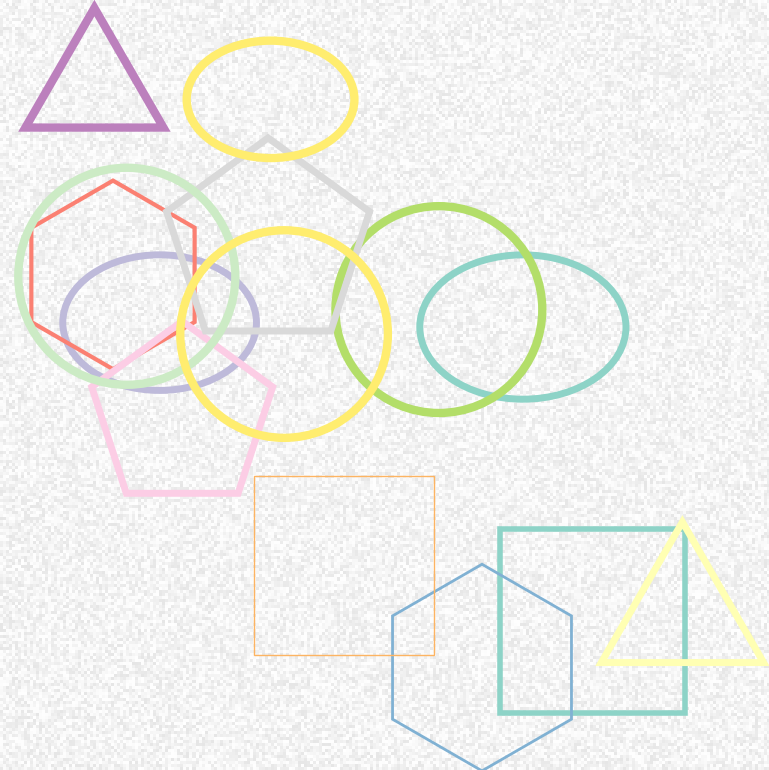[{"shape": "square", "thickness": 2, "radius": 0.6, "center": [0.77, 0.194]}, {"shape": "oval", "thickness": 2.5, "radius": 0.67, "center": [0.679, 0.575]}, {"shape": "triangle", "thickness": 2.5, "radius": 0.61, "center": [0.886, 0.2]}, {"shape": "oval", "thickness": 2.5, "radius": 0.63, "center": [0.207, 0.581]}, {"shape": "hexagon", "thickness": 1.5, "radius": 0.61, "center": [0.147, 0.643]}, {"shape": "hexagon", "thickness": 1, "radius": 0.67, "center": [0.626, 0.133]}, {"shape": "square", "thickness": 0.5, "radius": 0.58, "center": [0.446, 0.266]}, {"shape": "circle", "thickness": 3, "radius": 0.67, "center": [0.57, 0.598]}, {"shape": "pentagon", "thickness": 2.5, "radius": 0.62, "center": [0.237, 0.459]}, {"shape": "pentagon", "thickness": 2.5, "radius": 0.69, "center": [0.348, 0.682]}, {"shape": "triangle", "thickness": 3, "radius": 0.52, "center": [0.123, 0.886]}, {"shape": "circle", "thickness": 3, "radius": 0.7, "center": [0.165, 0.641]}, {"shape": "oval", "thickness": 3, "radius": 0.54, "center": [0.351, 0.871]}, {"shape": "circle", "thickness": 3, "radius": 0.67, "center": [0.369, 0.566]}]